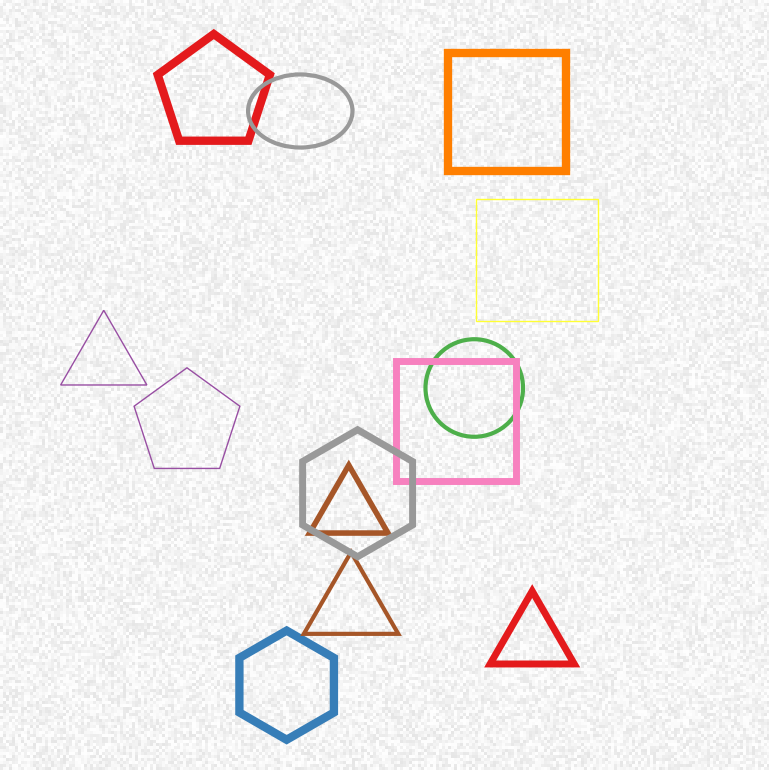[{"shape": "triangle", "thickness": 2.5, "radius": 0.32, "center": [0.691, 0.169]}, {"shape": "pentagon", "thickness": 3, "radius": 0.38, "center": [0.278, 0.879]}, {"shape": "hexagon", "thickness": 3, "radius": 0.35, "center": [0.372, 0.11]}, {"shape": "circle", "thickness": 1.5, "radius": 0.32, "center": [0.616, 0.496]}, {"shape": "triangle", "thickness": 0.5, "radius": 0.32, "center": [0.135, 0.532]}, {"shape": "pentagon", "thickness": 0.5, "radius": 0.36, "center": [0.243, 0.45]}, {"shape": "square", "thickness": 3, "radius": 0.38, "center": [0.659, 0.854]}, {"shape": "square", "thickness": 0.5, "radius": 0.39, "center": [0.698, 0.662]}, {"shape": "triangle", "thickness": 1.5, "radius": 0.35, "center": [0.456, 0.212]}, {"shape": "triangle", "thickness": 2, "radius": 0.29, "center": [0.453, 0.337]}, {"shape": "square", "thickness": 2.5, "radius": 0.39, "center": [0.592, 0.454]}, {"shape": "oval", "thickness": 1.5, "radius": 0.34, "center": [0.39, 0.856]}, {"shape": "hexagon", "thickness": 2.5, "radius": 0.41, "center": [0.464, 0.359]}]